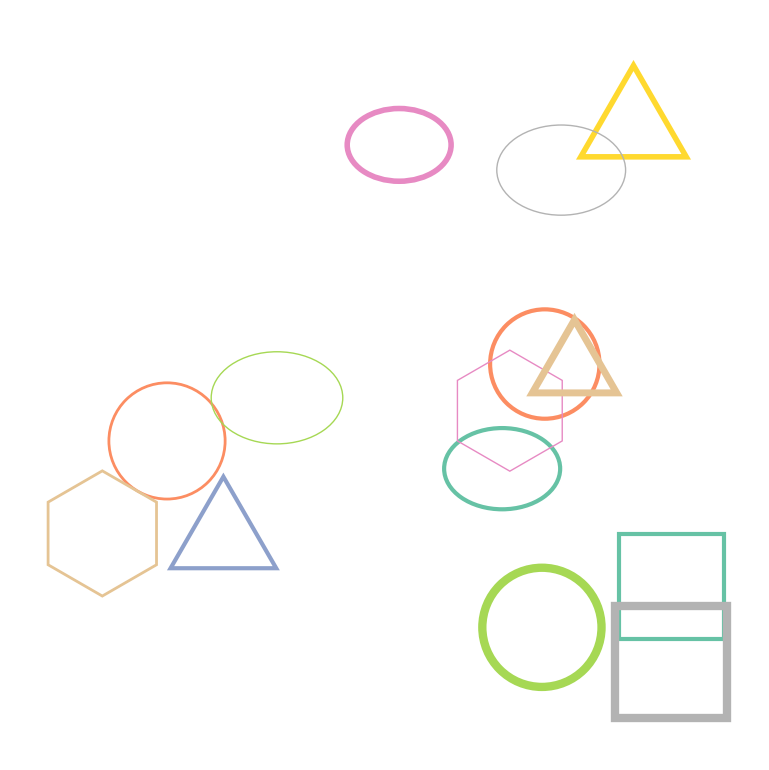[{"shape": "square", "thickness": 1.5, "radius": 0.34, "center": [0.872, 0.238]}, {"shape": "oval", "thickness": 1.5, "radius": 0.38, "center": [0.652, 0.391]}, {"shape": "circle", "thickness": 1.5, "radius": 0.36, "center": [0.708, 0.527]}, {"shape": "circle", "thickness": 1, "radius": 0.38, "center": [0.217, 0.427]}, {"shape": "triangle", "thickness": 1.5, "radius": 0.4, "center": [0.29, 0.302]}, {"shape": "oval", "thickness": 2, "radius": 0.34, "center": [0.518, 0.812]}, {"shape": "hexagon", "thickness": 0.5, "radius": 0.39, "center": [0.662, 0.467]}, {"shape": "oval", "thickness": 0.5, "radius": 0.43, "center": [0.36, 0.483]}, {"shape": "circle", "thickness": 3, "radius": 0.39, "center": [0.704, 0.185]}, {"shape": "triangle", "thickness": 2, "radius": 0.4, "center": [0.823, 0.836]}, {"shape": "triangle", "thickness": 2.5, "radius": 0.32, "center": [0.746, 0.521]}, {"shape": "hexagon", "thickness": 1, "radius": 0.41, "center": [0.133, 0.307]}, {"shape": "square", "thickness": 3, "radius": 0.36, "center": [0.872, 0.14]}, {"shape": "oval", "thickness": 0.5, "radius": 0.42, "center": [0.729, 0.779]}]